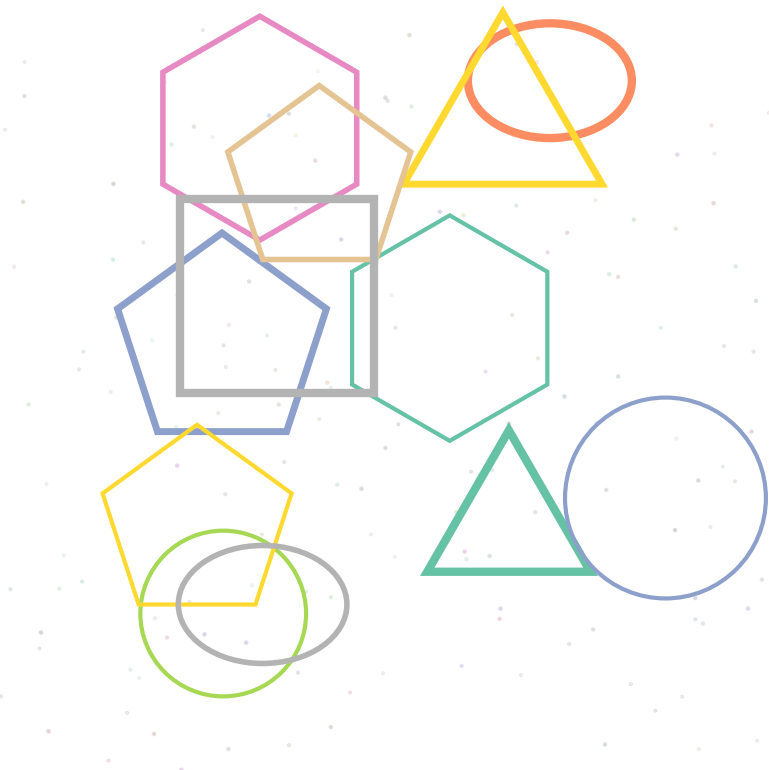[{"shape": "triangle", "thickness": 3, "radius": 0.61, "center": [0.661, 0.319]}, {"shape": "hexagon", "thickness": 1.5, "radius": 0.73, "center": [0.584, 0.574]}, {"shape": "oval", "thickness": 3, "radius": 0.53, "center": [0.714, 0.895]}, {"shape": "circle", "thickness": 1.5, "radius": 0.65, "center": [0.864, 0.353]}, {"shape": "pentagon", "thickness": 2.5, "radius": 0.71, "center": [0.288, 0.555]}, {"shape": "hexagon", "thickness": 2, "radius": 0.73, "center": [0.337, 0.834]}, {"shape": "circle", "thickness": 1.5, "radius": 0.54, "center": [0.29, 0.203]}, {"shape": "triangle", "thickness": 2.5, "radius": 0.74, "center": [0.653, 0.835]}, {"shape": "pentagon", "thickness": 1.5, "radius": 0.65, "center": [0.256, 0.319]}, {"shape": "pentagon", "thickness": 2, "radius": 0.62, "center": [0.415, 0.764]}, {"shape": "square", "thickness": 3, "radius": 0.63, "center": [0.359, 0.615]}, {"shape": "oval", "thickness": 2, "radius": 0.55, "center": [0.341, 0.215]}]